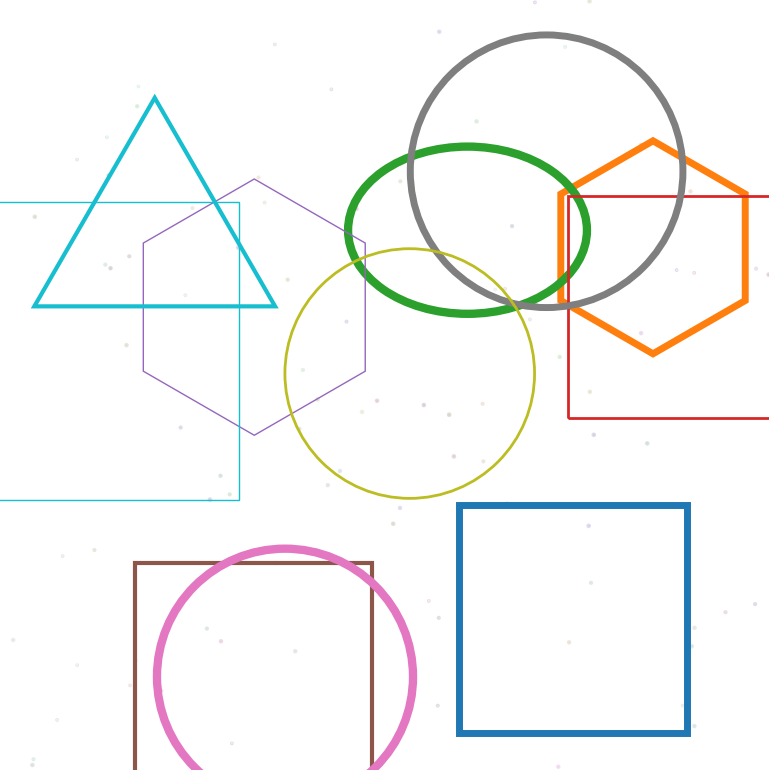[{"shape": "square", "thickness": 2.5, "radius": 0.74, "center": [0.744, 0.196]}, {"shape": "hexagon", "thickness": 2.5, "radius": 0.69, "center": [0.848, 0.679]}, {"shape": "oval", "thickness": 3, "radius": 0.78, "center": [0.607, 0.701]}, {"shape": "square", "thickness": 1, "radius": 0.72, "center": [0.881, 0.601]}, {"shape": "hexagon", "thickness": 0.5, "radius": 0.83, "center": [0.33, 0.601]}, {"shape": "square", "thickness": 1.5, "radius": 0.77, "center": [0.329, 0.115]}, {"shape": "circle", "thickness": 3, "radius": 0.83, "center": [0.37, 0.121]}, {"shape": "circle", "thickness": 2.5, "radius": 0.89, "center": [0.71, 0.778]}, {"shape": "circle", "thickness": 1, "radius": 0.81, "center": [0.532, 0.515]}, {"shape": "square", "thickness": 0.5, "radius": 0.97, "center": [0.117, 0.544]}, {"shape": "triangle", "thickness": 1.5, "radius": 0.9, "center": [0.201, 0.692]}]